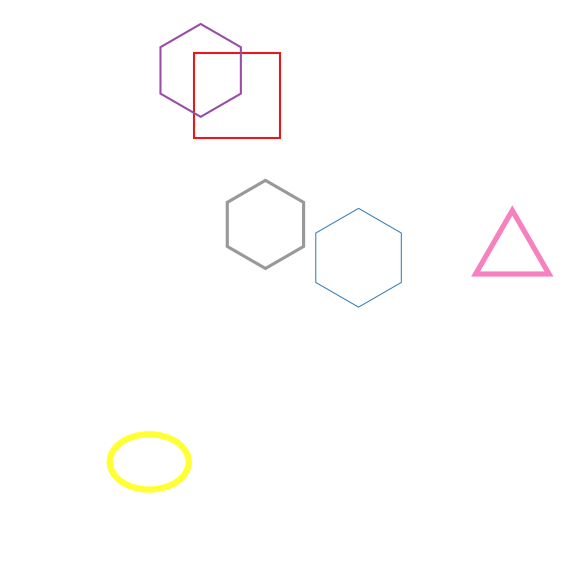[{"shape": "square", "thickness": 1, "radius": 0.37, "center": [0.411, 0.834]}, {"shape": "hexagon", "thickness": 0.5, "radius": 0.43, "center": [0.621, 0.553]}, {"shape": "hexagon", "thickness": 1, "radius": 0.4, "center": [0.347, 0.877]}, {"shape": "oval", "thickness": 3, "radius": 0.34, "center": [0.258, 0.199]}, {"shape": "triangle", "thickness": 2.5, "radius": 0.37, "center": [0.887, 0.561]}, {"shape": "hexagon", "thickness": 1.5, "radius": 0.38, "center": [0.46, 0.611]}]